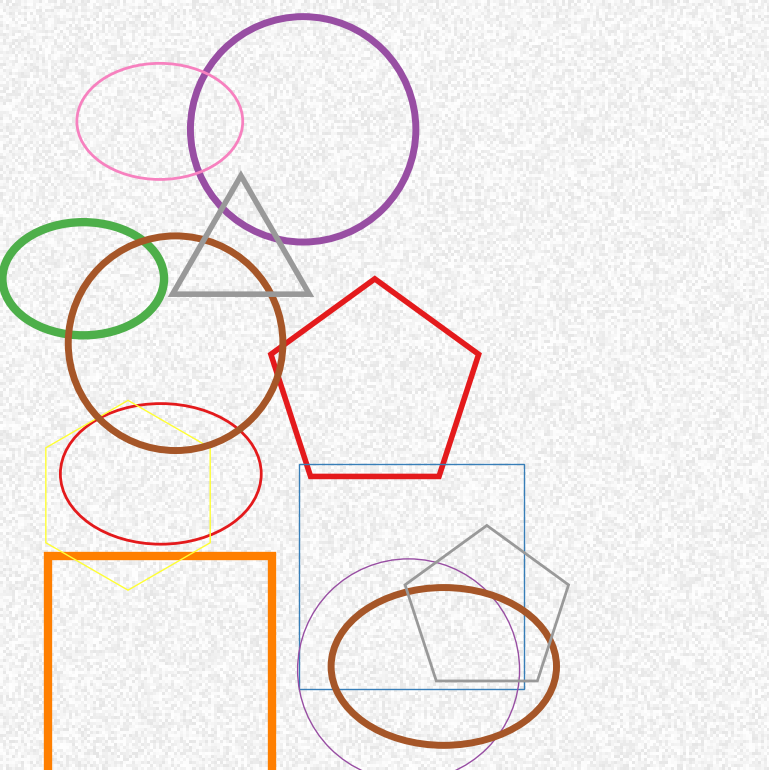[{"shape": "pentagon", "thickness": 2, "radius": 0.71, "center": [0.487, 0.496]}, {"shape": "oval", "thickness": 1, "radius": 0.65, "center": [0.209, 0.385]}, {"shape": "square", "thickness": 0.5, "radius": 0.73, "center": [0.534, 0.251]}, {"shape": "oval", "thickness": 3, "radius": 0.52, "center": [0.108, 0.638]}, {"shape": "circle", "thickness": 2.5, "radius": 0.73, "center": [0.394, 0.832]}, {"shape": "circle", "thickness": 0.5, "radius": 0.72, "center": [0.531, 0.13]}, {"shape": "square", "thickness": 3, "radius": 0.73, "center": [0.208, 0.133]}, {"shape": "hexagon", "thickness": 0.5, "radius": 0.62, "center": [0.166, 0.357]}, {"shape": "circle", "thickness": 2.5, "radius": 0.7, "center": [0.228, 0.554]}, {"shape": "oval", "thickness": 2.5, "radius": 0.73, "center": [0.576, 0.134]}, {"shape": "oval", "thickness": 1, "radius": 0.54, "center": [0.208, 0.842]}, {"shape": "pentagon", "thickness": 1, "radius": 0.56, "center": [0.632, 0.206]}, {"shape": "triangle", "thickness": 2, "radius": 0.51, "center": [0.313, 0.669]}]